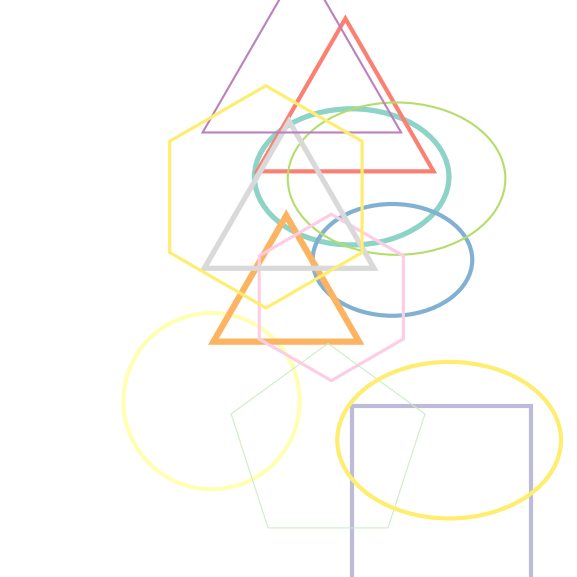[{"shape": "oval", "thickness": 2.5, "radius": 0.84, "center": [0.609, 0.693]}, {"shape": "circle", "thickness": 2, "radius": 0.76, "center": [0.366, 0.305]}, {"shape": "square", "thickness": 2, "radius": 0.77, "center": [0.765, 0.142]}, {"shape": "triangle", "thickness": 2, "radius": 0.88, "center": [0.598, 0.791]}, {"shape": "oval", "thickness": 2, "radius": 0.69, "center": [0.68, 0.549]}, {"shape": "triangle", "thickness": 3, "radius": 0.73, "center": [0.496, 0.48]}, {"shape": "oval", "thickness": 1, "radius": 0.94, "center": [0.687, 0.69]}, {"shape": "hexagon", "thickness": 1.5, "radius": 0.72, "center": [0.574, 0.484]}, {"shape": "triangle", "thickness": 2.5, "radius": 0.85, "center": [0.501, 0.619]}, {"shape": "triangle", "thickness": 1, "radius": 0.99, "center": [0.523, 0.869]}, {"shape": "pentagon", "thickness": 0.5, "radius": 0.88, "center": [0.568, 0.228]}, {"shape": "hexagon", "thickness": 1.5, "radius": 0.96, "center": [0.46, 0.658]}, {"shape": "oval", "thickness": 2, "radius": 0.97, "center": [0.778, 0.237]}]